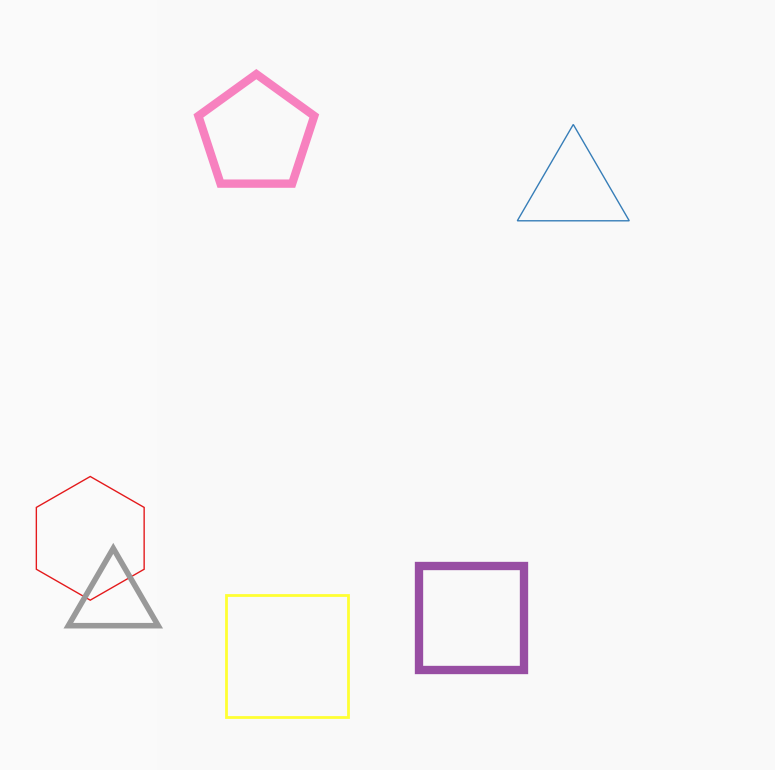[{"shape": "hexagon", "thickness": 0.5, "radius": 0.4, "center": [0.116, 0.301]}, {"shape": "triangle", "thickness": 0.5, "radius": 0.42, "center": [0.74, 0.755]}, {"shape": "square", "thickness": 3, "radius": 0.34, "center": [0.609, 0.198]}, {"shape": "square", "thickness": 1, "radius": 0.39, "center": [0.37, 0.148]}, {"shape": "pentagon", "thickness": 3, "radius": 0.39, "center": [0.331, 0.825]}, {"shape": "triangle", "thickness": 2, "radius": 0.33, "center": [0.146, 0.221]}]